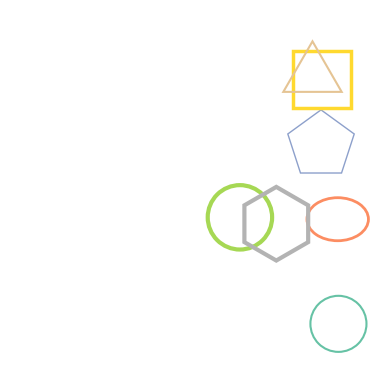[{"shape": "circle", "thickness": 1.5, "radius": 0.36, "center": [0.879, 0.159]}, {"shape": "oval", "thickness": 2, "radius": 0.4, "center": [0.877, 0.431]}, {"shape": "pentagon", "thickness": 1, "radius": 0.45, "center": [0.834, 0.624]}, {"shape": "circle", "thickness": 3, "radius": 0.42, "center": [0.623, 0.436]}, {"shape": "square", "thickness": 2.5, "radius": 0.37, "center": [0.836, 0.794]}, {"shape": "triangle", "thickness": 1.5, "radius": 0.44, "center": [0.812, 0.805]}, {"shape": "hexagon", "thickness": 3, "radius": 0.48, "center": [0.718, 0.419]}]